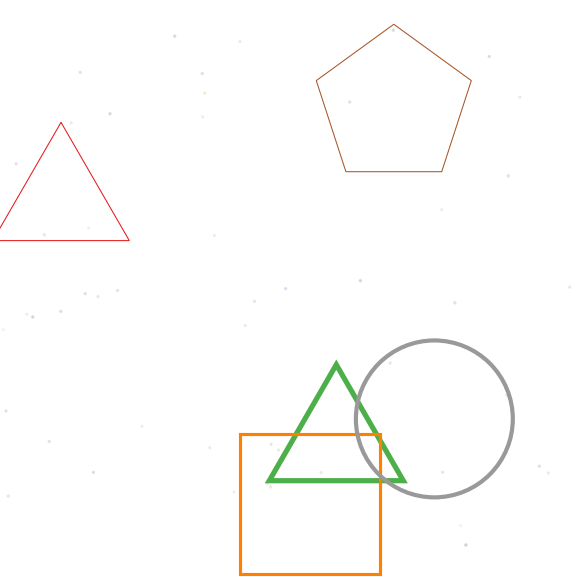[{"shape": "triangle", "thickness": 0.5, "radius": 0.68, "center": [0.106, 0.651]}, {"shape": "triangle", "thickness": 2.5, "radius": 0.67, "center": [0.582, 0.234]}, {"shape": "square", "thickness": 1.5, "radius": 0.6, "center": [0.537, 0.126]}, {"shape": "pentagon", "thickness": 0.5, "radius": 0.71, "center": [0.682, 0.816]}, {"shape": "circle", "thickness": 2, "radius": 0.68, "center": [0.752, 0.274]}]